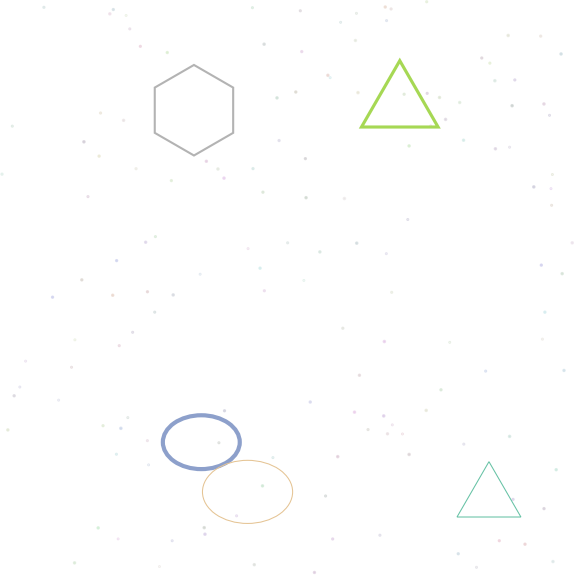[{"shape": "triangle", "thickness": 0.5, "radius": 0.32, "center": [0.847, 0.136]}, {"shape": "oval", "thickness": 2, "radius": 0.33, "center": [0.349, 0.233]}, {"shape": "triangle", "thickness": 1.5, "radius": 0.38, "center": [0.692, 0.817]}, {"shape": "oval", "thickness": 0.5, "radius": 0.39, "center": [0.429, 0.147]}, {"shape": "hexagon", "thickness": 1, "radius": 0.39, "center": [0.336, 0.808]}]